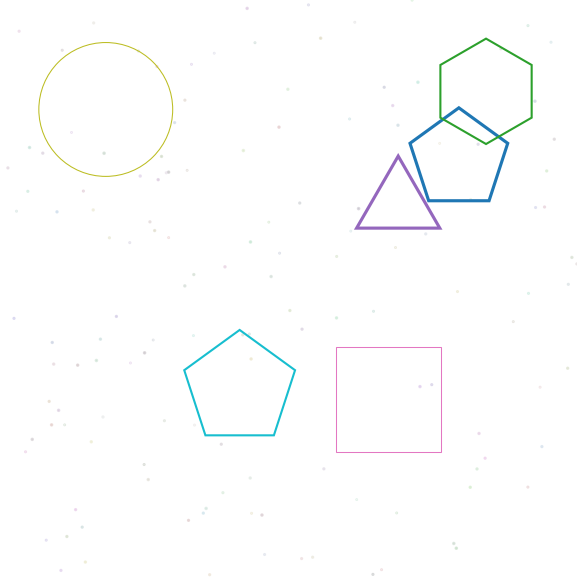[{"shape": "pentagon", "thickness": 1.5, "radius": 0.44, "center": [0.795, 0.723]}, {"shape": "hexagon", "thickness": 1, "radius": 0.46, "center": [0.842, 0.841]}, {"shape": "triangle", "thickness": 1.5, "radius": 0.42, "center": [0.69, 0.646]}, {"shape": "square", "thickness": 0.5, "radius": 0.45, "center": [0.673, 0.307]}, {"shape": "circle", "thickness": 0.5, "radius": 0.58, "center": [0.183, 0.81]}, {"shape": "pentagon", "thickness": 1, "radius": 0.5, "center": [0.415, 0.327]}]